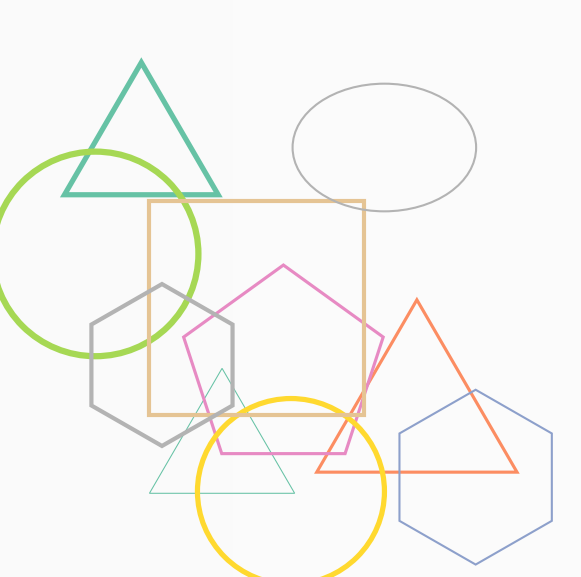[{"shape": "triangle", "thickness": 0.5, "radius": 0.72, "center": [0.382, 0.217]}, {"shape": "triangle", "thickness": 2.5, "radius": 0.76, "center": [0.243, 0.738]}, {"shape": "triangle", "thickness": 1.5, "radius": 0.99, "center": [0.717, 0.281]}, {"shape": "hexagon", "thickness": 1, "radius": 0.76, "center": [0.818, 0.173]}, {"shape": "pentagon", "thickness": 1.5, "radius": 0.9, "center": [0.488, 0.36]}, {"shape": "circle", "thickness": 3, "radius": 0.89, "center": [0.164, 0.559]}, {"shape": "circle", "thickness": 2.5, "radius": 0.8, "center": [0.501, 0.148]}, {"shape": "square", "thickness": 2, "radius": 0.93, "center": [0.441, 0.466]}, {"shape": "hexagon", "thickness": 2, "radius": 0.7, "center": [0.279, 0.367]}, {"shape": "oval", "thickness": 1, "radius": 0.79, "center": [0.661, 0.744]}]